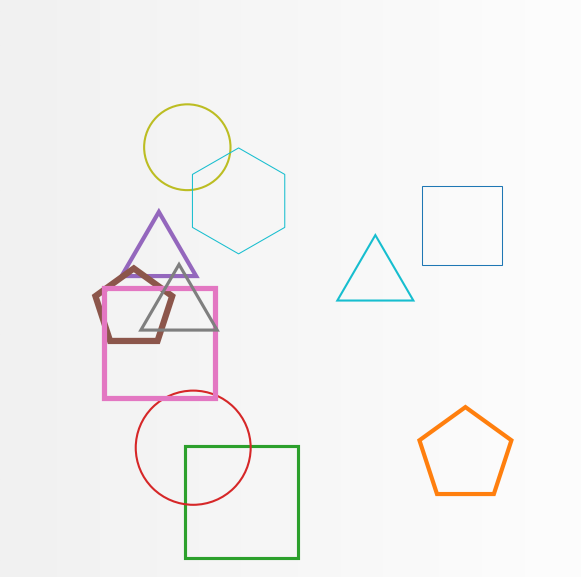[{"shape": "square", "thickness": 0.5, "radius": 0.34, "center": [0.794, 0.609]}, {"shape": "pentagon", "thickness": 2, "radius": 0.42, "center": [0.801, 0.211]}, {"shape": "square", "thickness": 1.5, "radius": 0.48, "center": [0.416, 0.13]}, {"shape": "circle", "thickness": 1, "radius": 0.49, "center": [0.332, 0.224]}, {"shape": "triangle", "thickness": 2, "radius": 0.37, "center": [0.273, 0.558]}, {"shape": "pentagon", "thickness": 3, "radius": 0.35, "center": [0.23, 0.465]}, {"shape": "square", "thickness": 2.5, "radius": 0.48, "center": [0.275, 0.406]}, {"shape": "triangle", "thickness": 1.5, "radius": 0.38, "center": [0.308, 0.465]}, {"shape": "circle", "thickness": 1, "radius": 0.37, "center": [0.322, 0.744]}, {"shape": "hexagon", "thickness": 0.5, "radius": 0.46, "center": [0.41, 0.651]}, {"shape": "triangle", "thickness": 1, "radius": 0.38, "center": [0.646, 0.516]}]